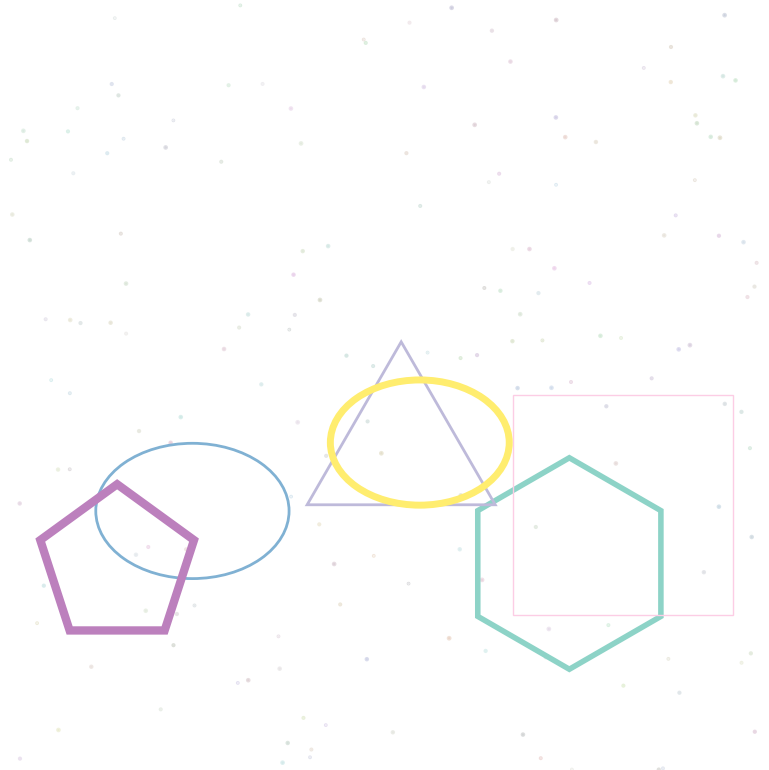[{"shape": "hexagon", "thickness": 2, "radius": 0.69, "center": [0.739, 0.268]}, {"shape": "triangle", "thickness": 1, "radius": 0.71, "center": [0.521, 0.415]}, {"shape": "oval", "thickness": 1, "radius": 0.63, "center": [0.25, 0.336]}, {"shape": "square", "thickness": 0.5, "radius": 0.71, "center": [0.809, 0.344]}, {"shape": "pentagon", "thickness": 3, "radius": 0.52, "center": [0.152, 0.266]}, {"shape": "oval", "thickness": 2.5, "radius": 0.58, "center": [0.545, 0.425]}]